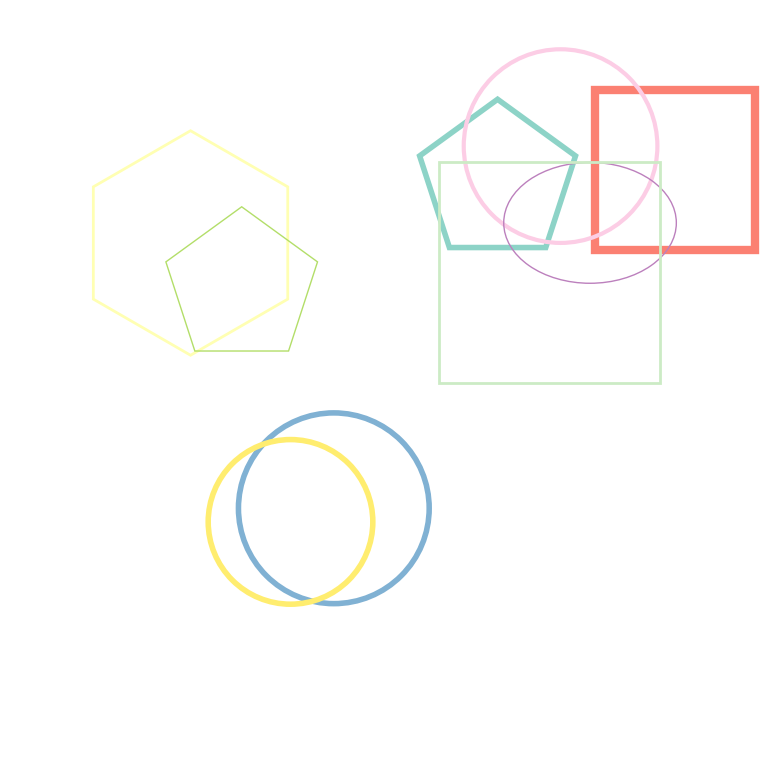[{"shape": "pentagon", "thickness": 2, "radius": 0.53, "center": [0.646, 0.765]}, {"shape": "hexagon", "thickness": 1, "radius": 0.73, "center": [0.247, 0.684]}, {"shape": "square", "thickness": 3, "radius": 0.52, "center": [0.876, 0.78]}, {"shape": "circle", "thickness": 2, "radius": 0.62, "center": [0.434, 0.34]}, {"shape": "pentagon", "thickness": 0.5, "radius": 0.52, "center": [0.314, 0.628]}, {"shape": "circle", "thickness": 1.5, "radius": 0.63, "center": [0.728, 0.81]}, {"shape": "oval", "thickness": 0.5, "radius": 0.56, "center": [0.766, 0.711]}, {"shape": "square", "thickness": 1, "radius": 0.72, "center": [0.713, 0.647]}, {"shape": "circle", "thickness": 2, "radius": 0.53, "center": [0.377, 0.322]}]